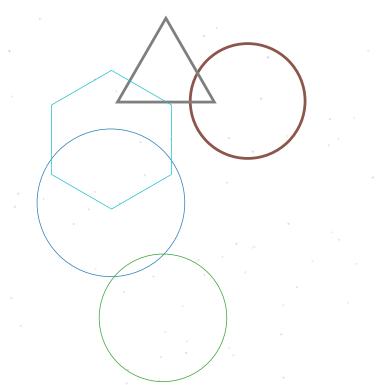[{"shape": "circle", "thickness": 0.5, "radius": 0.96, "center": [0.288, 0.473]}, {"shape": "circle", "thickness": 0.5, "radius": 0.83, "center": [0.423, 0.174]}, {"shape": "circle", "thickness": 2, "radius": 0.75, "center": [0.643, 0.738]}, {"shape": "triangle", "thickness": 2, "radius": 0.73, "center": [0.431, 0.807]}, {"shape": "hexagon", "thickness": 0.5, "radius": 0.9, "center": [0.29, 0.637]}]